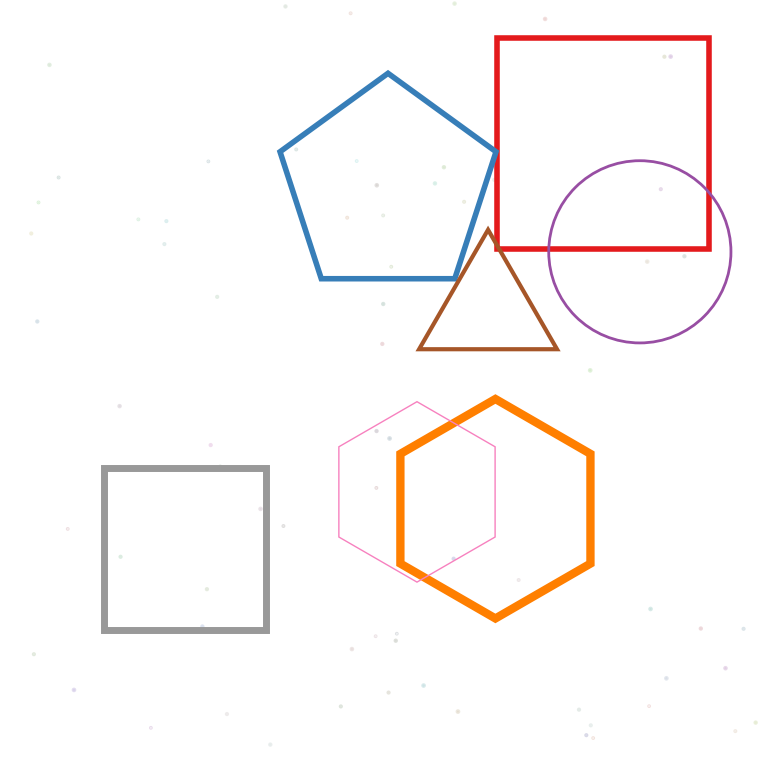[{"shape": "square", "thickness": 2, "radius": 0.69, "center": [0.783, 0.814]}, {"shape": "pentagon", "thickness": 2, "radius": 0.74, "center": [0.504, 0.757]}, {"shape": "circle", "thickness": 1, "radius": 0.59, "center": [0.831, 0.673]}, {"shape": "hexagon", "thickness": 3, "radius": 0.71, "center": [0.643, 0.339]}, {"shape": "triangle", "thickness": 1.5, "radius": 0.52, "center": [0.634, 0.598]}, {"shape": "hexagon", "thickness": 0.5, "radius": 0.59, "center": [0.542, 0.361]}, {"shape": "square", "thickness": 2.5, "radius": 0.53, "center": [0.241, 0.287]}]